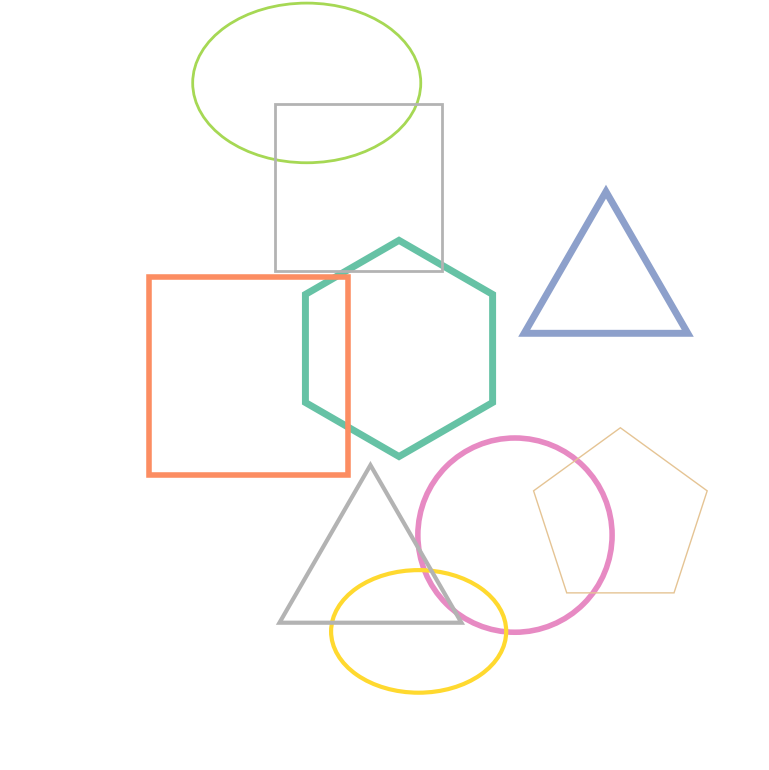[{"shape": "hexagon", "thickness": 2.5, "radius": 0.7, "center": [0.518, 0.547]}, {"shape": "square", "thickness": 2, "radius": 0.64, "center": [0.323, 0.512]}, {"shape": "triangle", "thickness": 2.5, "radius": 0.61, "center": [0.787, 0.628]}, {"shape": "circle", "thickness": 2, "radius": 0.63, "center": [0.669, 0.305]}, {"shape": "oval", "thickness": 1, "radius": 0.74, "center": [0.398, 0.892]}, {"shape": "oval", "thickness": 1.5, "radius": 0.57, "center": [0.544, 0.18]}, {"shape": "pentagon", "thickness": 0.5, "radius": 0.59, "center": [0.806, 0.326]}, {"shape": "square", "thickness": 1, "radius": 0.54, "center": [0.466, 0.757]}, {"shape": "triangle", "thickness": 1.5, "radius": 0.68, "center": [0.481, 0.26]}]